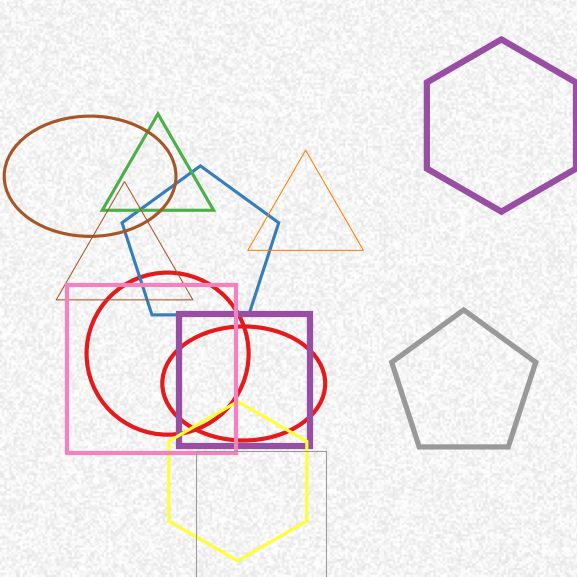[{"shape": "circle", "thickness": 2, "radius": 0.7, "center": [0.29, 0.387]}, {"shape": "oval", "thickness": 2, "radius": 0.71, "center": [0.422, 0.335]}, {"shape": "pentagon", "thickness": 1.5, "radius": 0.71, "center": [0.347, 0.569]}, {"shape": "triangle", "thickness": 1.5, "radius": 0.56, "center": [0.273, 0.691]}, {"shape": "hexagon", "thickness": 3, "radius": 0.75, "center": [0.868, 0.782]}, {"shape": "square", "thickness": 3, "radius": 0.57, "center": [0.424, 0.341]}, {"shape": "triangle", "thickness": 0.5, "radius": 0.58, "center": [0.529, 0.623]}, {"shape": "hexagon", "thickness": 1.5, "radius": 0.69, "center": [0.412, 0.166]}, {"shape": "triangle", "thickness": 0.5, "radius": 0.68, "center": [0.216, 0.548]}, {"shape": "oval", "thickness": 1.5, "radius": 0.74, "center": [0.156, 0.694]}, {"shape": "square", "thickness": 2, "radius": 0.73, "center": [0.262, 0.36]}, {"shape": "pentagon", "thickness": 2.5, "radius": 0.66, "center": [0.803, 0.331]}, {"shape": "square", "thickness": 0.5, "radius": 0.56, "center": [0.452, 0.106]}]